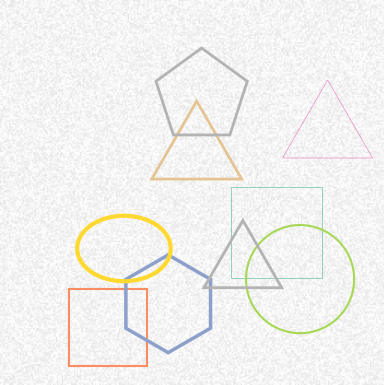[{"shape": "square", "thickness": 0.5, "radius": 0.59, "center": [0.719, 0.395]}, {"shape": "square", "thickness": 1.5, "radius": 0.5, "center": [0.281, 0.149]}, {"shape": "hexagon", "thickness": 2.5, "radius": 0.63, "center": [0.437, 0.211]}, {"shape": "triangle", "thickness": 0.5, "radius": 0.68, "center": [0.851, 0.657]}, {"shape": "circle", "thickness": 1.5, "radius": 0.7, "center": [0.779, 0.275]}, {"shape": "oval", "thickness": 3, "radius": 0.61, "center": [0.322, 0.355]}, {"shape": "triangle", "thickness": 2, "radius": 0.67, "center": [0.511, 0.602]}, {"shape": "pentagon", "thickness": 2, "radius": 0.62, "center": [0.524, 0.75]}, {"shape": "triangle", "thickness": 2, "radius": 0.58, "center": [0.631, 0.311]}]